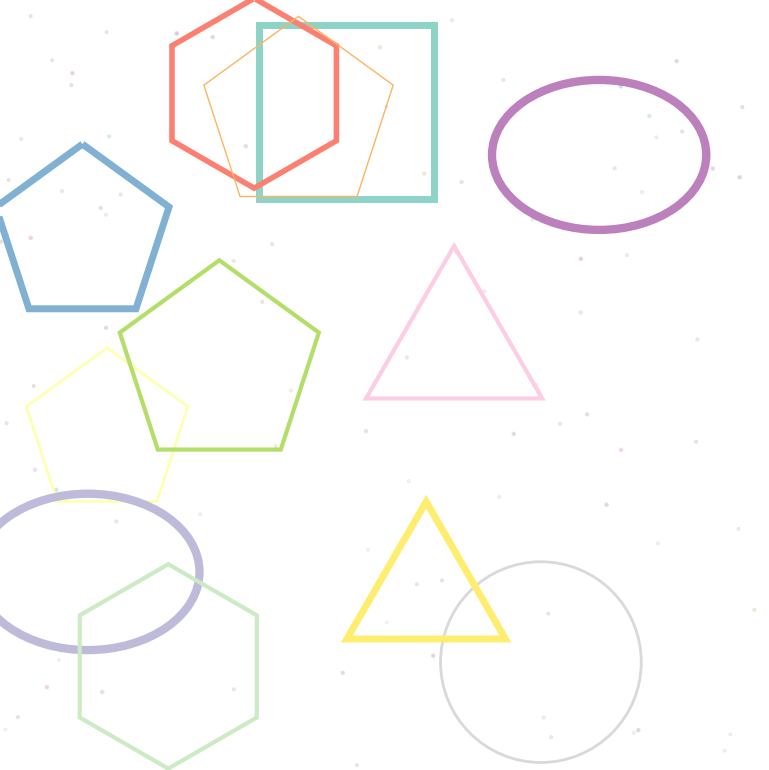[{"shape": "square", "thickness": 2.5, "radius": 0.57, "center": [0.45, 0.855]}, {"shape": "pentagon", "thickness": 1, "radius": 0.55, "center": [0.139, 0.438]}, {"shape": "oval", "thickness": 3, "radius": 0.73, "center": [0.114, 0.257]}, {"shape": "hexagon", "thickness": 2, "radius": 0.62, "center": [0.33, 0.879]}, {"shape": "pentagon", "thickness": 2.5, "radius": 0.59, "center": [0.107, 0.695]}, {"shape": "pentagon", "thickness": 0.5, "radius": 0.65, "center": [0.388, 0.849]}, {"shape": "pentagon", "thickness": 1.5, "radius": 0.68, "center": [0.285, 0.526]}, {"shape": "triangle", "thickness": 1.5, "radius": 0.66, "center": [0.59, 0.549]}, {"shape": "circle", "thickness": 1, "radius": 0.65, "center": [0.702, 0.14]}, {"shape": "oval", "thickness": 3, "radius": 0.7, "center": [0.778, 0.799]}, {"shape": "hexagon", "thickness": 1.5, "radius": 0.66, "center": [0.219, 0.135]}, {"shape": "triangle", "thickness": 2.5, "radius": 0.59, "center": [0.553, 0.23]}]